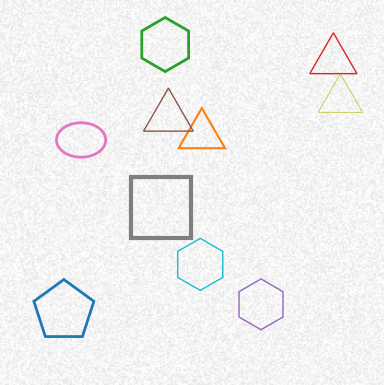[{"shape": "pentagon", "thickness": 2, "radius": 0.41, "center": [0.166, 0.192]}, {"shape": "triangle", "thickness": 1.5, "radius": 0.35, "center": [0.524, 0.65]}, {"shape": "hexagon", "thickness": 2, "radius": 0.35, "center": [0.429, 0.884]}, {"shape": "triangle", "thickness": 1, "radius": 0.35, "center": [0.866, 0.844]}, {"shape": "hexagon", "thickness": 1, "radius": 0.33, "center": [0.678, 0.21]}, {"shape": "triangle", "thickness": 1, "radius": 0.37, "center": [0.437, 0.697]}, {"shape": "oval", "thickness": 2, "radius": 0.32, "center": [0.211, 0.636]}, {"shape": "square", "thickness": 3, "radius": 0.39, "center": [0.418, 0.46]}, {"shape": "triangle", "thickness": 0.5, "radius": 0.33, "center": [0.884, 0.742]}, {"shape": "hexagon", "thickness": 1, "radius": 0.34, "center": [0.52, 0.313]}]